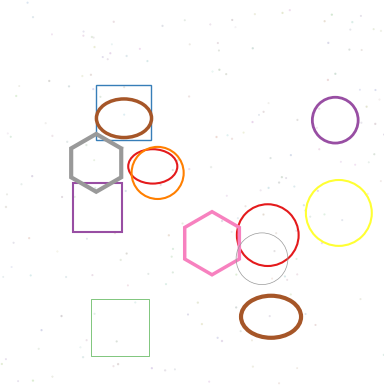[{"shape": "oval", "thickness": 1.5, "radius": 0.32, "center": [0.397, 0.568]}, {"shape": "circle", "thickness": 1.5, "radius": 0.4, "center": [0.695, 0.389]}, {"shape": "square", "thickness": 1, "radius": 0.36, "center": [0.321, 0.707]}, {"shape": "square", "thickness": 0.5, "radius": 0.38, "center": [0.311, 0.149]}, {"shape": "circle", "thickness": 2, "radius": 0.3, "center": [0.871, 0.688]}, {"shape": "square", "thickness": 1.5, "radius": 0.32, "center": [0.253, 0.461]}, {"shape": "circle", "thickness": 1.5, "radius": 0.34, "center": [0.409, 0.551]}, {"shape": "circle", "thickness": 1.5, "radius": 0.43, "center": [0.88, 0.447]}, {"shape": "oval", "thickness": 2.5, "radius": 0.36, "center": [0.322, 0.693]}, {"shape": "oval", "thickness": 3, "radius": 0.39, "center": [0.704, 0.177]}, {"shape": "hexagon", "thickness": 2.5, "radius": 0.41, "center": [0.551, 0.368]}, {"shape": "circle", "thickness": 0.5, "radius": 0.34, "center": [0.68, 0.328]}, {"shape": "hexagon", "thickness": 3, "radius": 0.38, "center": [0.25, 0.577]}]